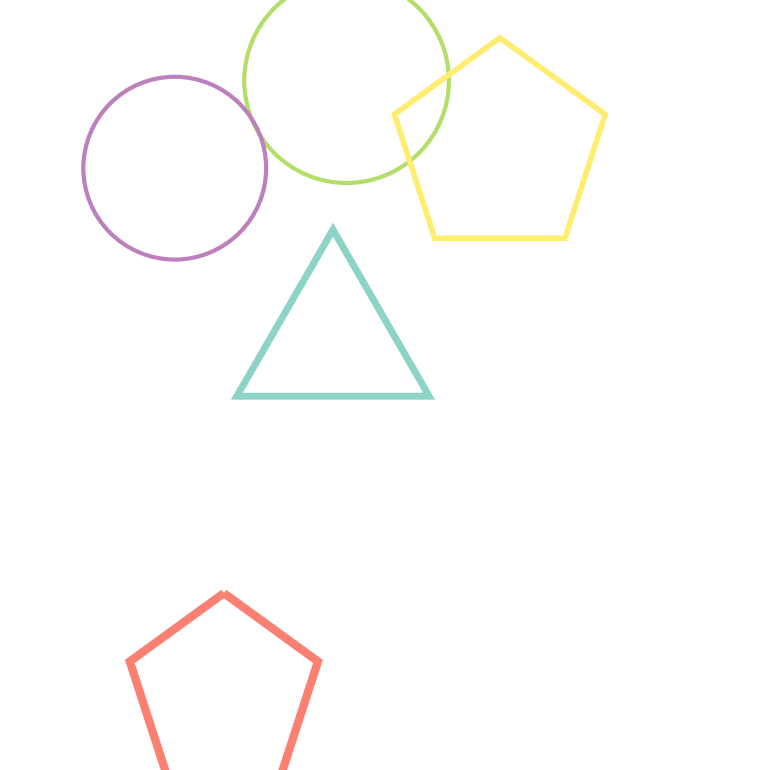[{"shape": "triangle", "thickness": 2.5, "radius": 0.72, "center": [0.432, 0.558]}, {"shape": "pentagon", "thickness": 3, "radius": 0.64, "center": [0.291, 0.101]}, {"shape": "circle", "thickness": 1.5, "radius": 0.66, "center": [0.45, 0.895]}, {"shape": "circle", "thickness": 1.5, "radius": 0.59, "center": [0.227, 0.782]}, {"shape": "pentagon", "thickness": 2, "radius": 0.72, "center": [0.649, 0.807]}]